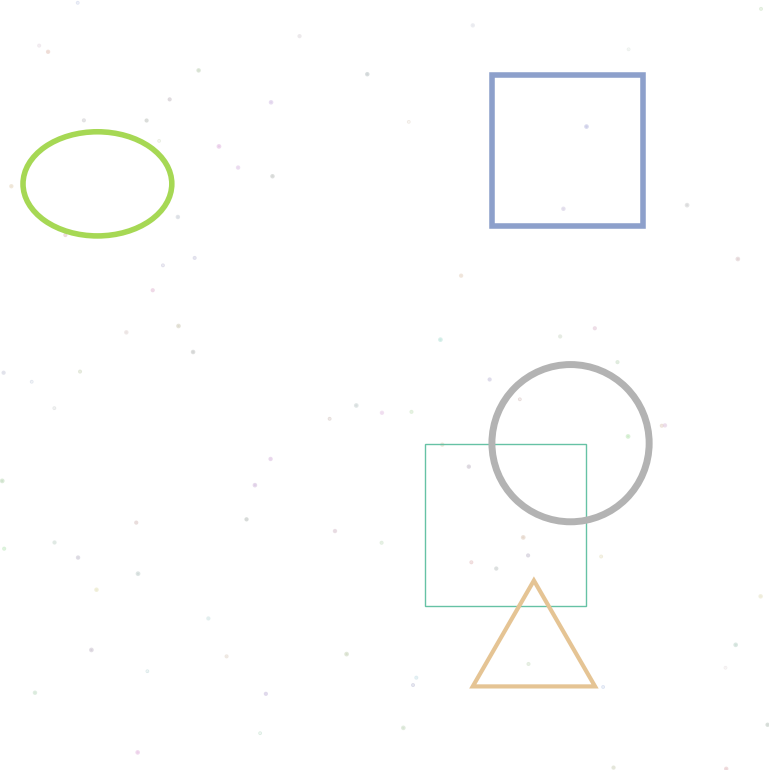[{"shape": "square", "thickness": 0.5, "radius": 0.52, "center": [0.656, 0.318]}, {"shape": "square", "thickness": 2, "radius": 0.49, "center": [0.737, 0.805]}, {"shape": "oval", "thickness": 2, "radius": 0.48, "center": [0.127, 0.761]}, {"shape": "triangle", "thickness": 1.5, "radius": 0.46, "center": [0.693, 0.154]}, {"shape": "circle", "thickness": 2.5, "radius": 0.51, "center": [0.741, 0.424]}]